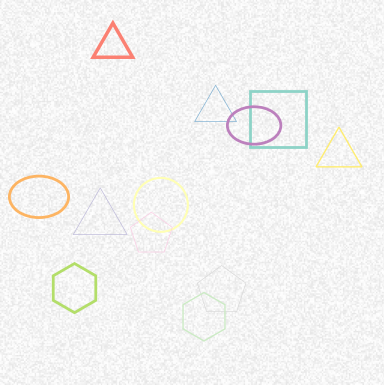[{"shape": "square", "thickness": 2, "radius": 0.37, "center": [0.722, 0.691]}, {"shape": "circle", "thickness": 1.5, "radius": 0.35, "center": [0.418, 0.468]}, {"shape": "triangle", "thickness": 0.5, "radius": 0.4, "center": [0.26, 0.431]}, {"shape": "triangle", "thickness": 2.5, "radius": 0.3, "center": [0.293, 0.881]}, {"shape": "triangle", "thickness": 0.5, "radius": 0.31, "center": [0.56, 0.716]}, {"shape": "oval", "thickness": 2, "radius": 0.38, "center": [0.101, 0.489]}, {"shape": "hexagon", "thickness": 2, "radius": 0.32, "center": [0.194, 0.252]}, {"shape": "pentagon", "thickness": 0.5, "radius": 0.29, "center": [0.393, 0.392]}, {"shape": "pentagon", "thickness": 0.5, "radius": 0.33, "center": [0.576, 0.244]}, {"shape": "oval", "thickness": 2, "radius": 0.35, "center": [0.66, 0.674]}, {"shape": "hexagon", "thickness": 1, "radius": 0.31, "center": [0.53, 0.177]}, {"shape": "triangle", "thickness": 1, "radius": 0.34, "center": [0.88, 0.601]}]